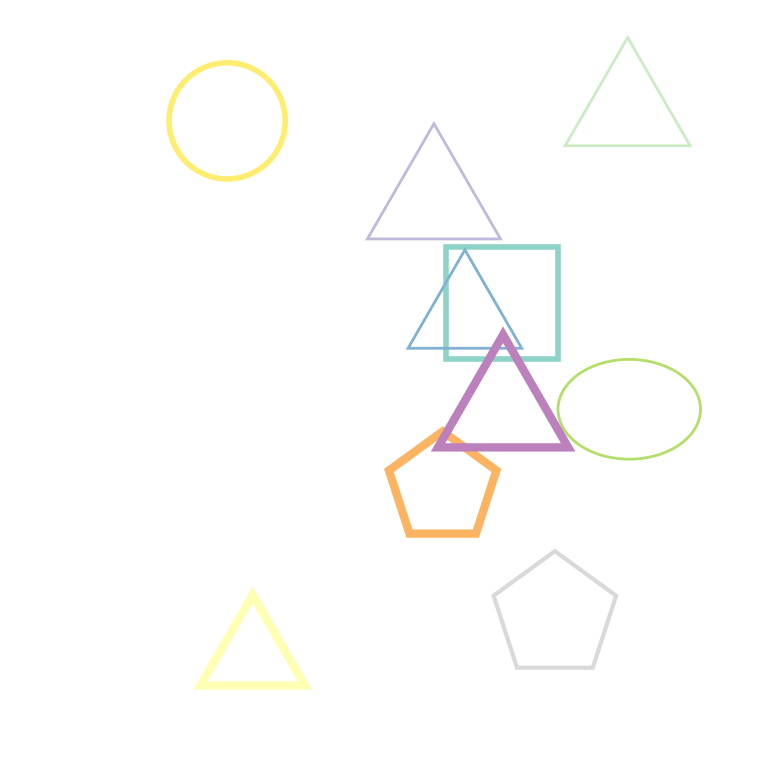[{"shape": "square", "thickness": 2, "radius": 0.36, "center": [0.652, 0.606]}, {"shape": "triangle", "thickness": 3, "radius": 0.39, "center": [0.328, 0.149]}, {"shape": "triangle", "thickness": 1, "radius": 0.5, "center": [0.564, 0.74]}, {"shape": "triangle", "thickness": 1, "radius": 0.43, "center": [0.604, 0.59]}, {"shape": "pentagon", "thickness": 3, "radius": 0.37, "center": [0.575, 0.366]}, {"shape": "oval", "thickness": 1, "radius": 0.46, "center": [0.817, 0.468]}, {"shape": "pentagon", "thickness": 1.5, "radius": 0.42, "center": [0.721, 0.201]}, {"shape": "triangle", "thickness": 3, "radius": 0.49, "center": [0.653, 0.468]}, {"shape": "triangle", "thickness": 1, "radius": 0.47, "center": [0.815, 0.858]}, {"shape": "circle", "thickness": 2, "radius": 0.38, "center": [0.295, 0.843]}]